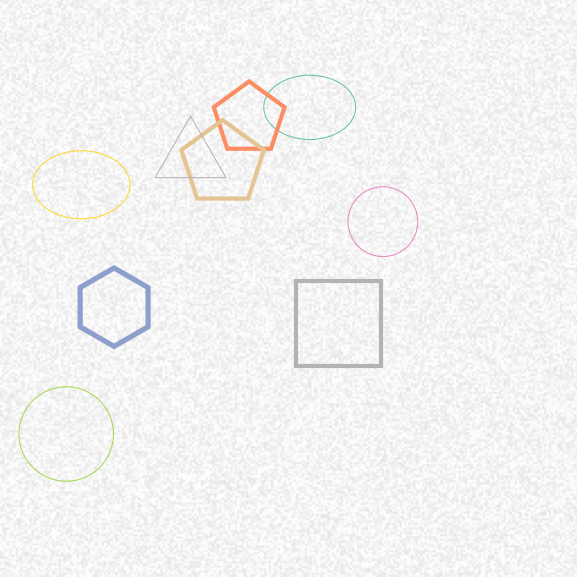[{"shape": "oval", "thickness": 0.5, "radius": 0.4, "center": [0.536, 0.813]}, {"shape": "pentagon", "thickness": 2, "radius": 0.32, "center": [0.431, 0.794]}, {"shape": "hexagon", "thickness": 2.5, "radius": 0.34, "center": [0.198, 0.467]}, {"shape": "circle", "thickness": 0.5, "radius": 0.3, "center": [0.663, 0.615]}, {"shape": "circle", "thickness": 0.5, "radius": 0.41, "center": [0.115, 0.248]}, {"shape": "oval", "thickness": 0.5, "radius": 0.42, "center": [0.141, 0.679]}, {"shape": "pentagon", "thickness": 2, "radius": 0.38, "center": [0.386, 0.716]}, {"shape": "triangle", "thickness": 0.5, "radius": 0.36, "center": [0.33, 0.727]}, {"shape": "square", "thickness": 2, "radius": 0.37, "center": [0.586, 0.439]}]